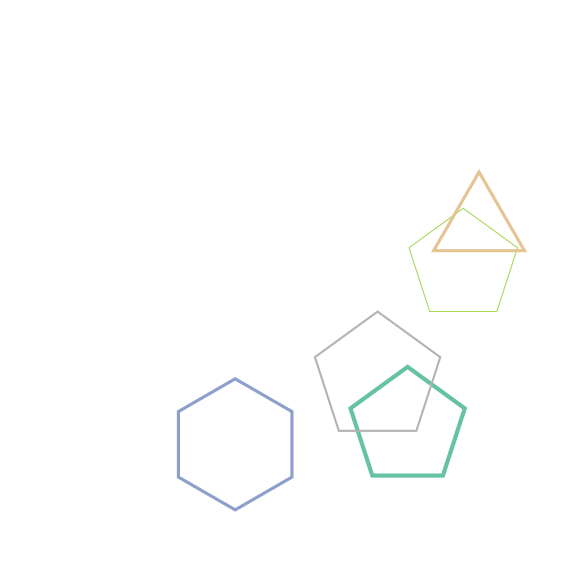[{"shape": "pentagon", "thickness": 2, "radius": 0.52, "center": [0.706, 0.26]}, {"shape": "hexagon", "thickness": 1.5, "radius": 0.57, "center": [0.407, 0.23]}, {"shape": "pentagon", "thickness": 0.5, "radius": 0.49, "center": [0.802, 0.54]}, {"shape": "triangle", "thickness": 1.5, "radius": 0.45, "center": [0.83, 0.61]}, {"shape": "pentagon", "thickness": 1, "radius": 0.57, "center": [0.654, 0.345]}]